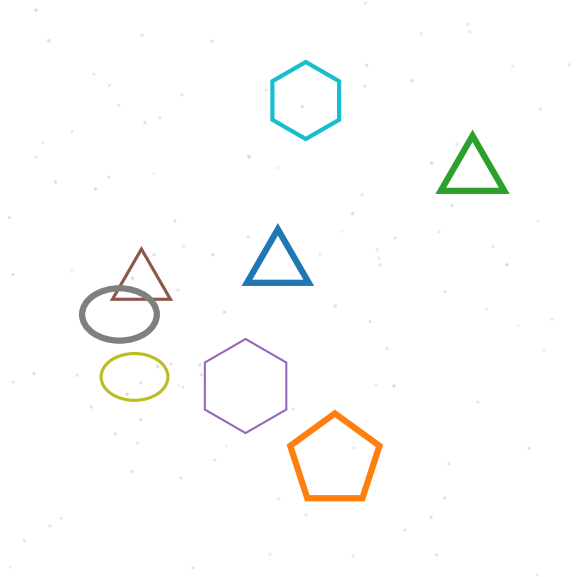[{"shape": "triangle", "thickness": 3, "radius": 0.31, "center": [0.481, 0.54]}, {"shape": "pentagon", "thickness": 3, "radius": 0.41, "center": [0.58, 0.202]}, {"shape": "triangle", "thickness": 3, "radius": 0.32, "center": [0.818, 0.7]}, {"shape": "hexagon", "thickness": 1, "radius": 0.41, "center": [0.425, 0.331]}, {"shape": "triangle", "thickness": 1.5, "radius": 0.29, "center": [0.245, 0.51]}, {"shape": "oval", "thickness": 3, "radius": 0.32, "center": [0.207, 0.455]}, {"shape": "oval", "thickness": 1.5, "radius": 0.29, "center": [0.233, 0.346]}, {"shape": "hexagon", "thickness": 2, "radius": 0.33, "center": [0.529, 0.825]}]